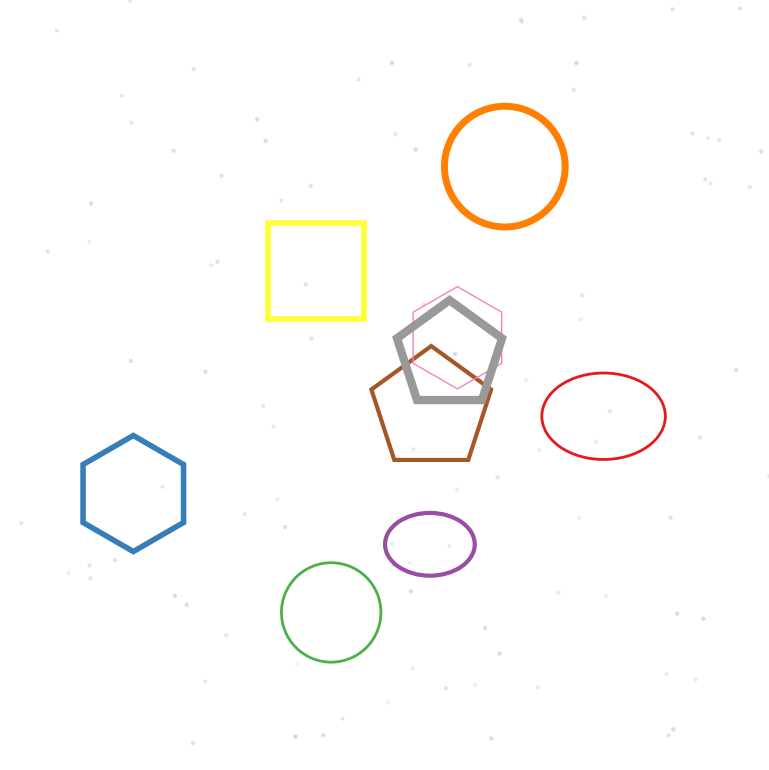[{"shape": "oval", "thickness": 1, "radius": 0.4, "center": [0.784, 0.459]}, {"shape": "hexagon", "thickness": 2, "radius": 0.38, "center": [0.173, 0.359]}, {"shape": "circle", "thickness": 1, "radius": 0.32, "center": [0.43, 0.205]}, {"shape": "oval", "thickness": 1.5, "radius": 0.29, "center": [0.558, 0.293]}, {"shape": "circle", "thickness": 2.5, "radius": 0.39, "center": [0.656, 0.784]}, {"shape": "square", "thickness": 2, "radius": 0.31, "center": [0.41, 0.648]}, {"shape": "pentagon", "thickness": 1.5, "radius": 0.41, "center": [0.56, 0.469]}, {"shape": "hexagon", "thickness": 0.5, "radius": 0.33, "center": [0.594, 0.561]}, {"shape": "pentagon", "thickness": 3, "radius": 0.36, "center": [0.584, 0.538]}]